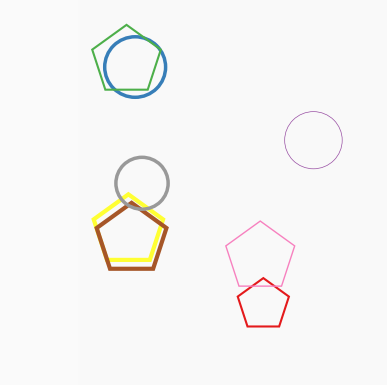[{"shape": "pentagon", "thickness": 1.5, "radius": 0.35, "center": [0.68, 0.208]}, {"shape": "circle", "thickness": 2.5, "radius": 0.39, "center": [0.349, 0.826]}, {"shape": "pentagon", "thickness": 1.5, "radius": 0.47, "center": [0.327, 0.842]}, {"shape": "circle", "thickness": 0.5, "radius": 0.37, "center": [0.809, 0.636]}, {"shape": "pentagon", "thickness": 3, "radius": 0.47, "center": [0.331, 0.401]}, {"shape": "pentagon", "thickness": 3, "radius": 0.47, "center": [0.34, 0.378]}, {"shape": "pentagon", "thickness": 1, "radius": 0.47, "center": [0.672, 0.332]}, {"shape": "circle", "thickness": 2.5, "radius": 0.34, "center": [0.366, 0.524]}]